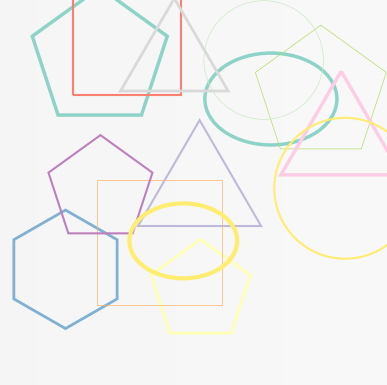[{"shape": "oval", "thickness": 2.5, "radius": 0.85, "center": [0.699, 0.743]}, {"shape": "pentagon", "thickness": 2.5, "radius": 0.92, "center": [0.257, 0.849]}, {"shape": "pentagon", "thickness": 2, "radius": 0.67, "center": [0.518, 0.244]}, {"shape": "triangle", "thickness": 1.5, "radius": 0.92, "center": [0.515, 0.505]}, {"shape": "square", "thickness": 1.5, "radius": 0.69, "center": [0.327, 0.893]}, {"shape": "hexagon", "thickness": 2, "radius": 0.77, "center": [0.169, 0.301]}, {"shape": "square", "thickness": 0.5, "radius": 0.81, "center": [0.412, 0.37]}, {"shape": "pentagon", "thickness": 0.5, "radius": 0.89, "center": [0.828, 0.757]}, {"shape": "triangle", "thickness": 2.5, "radius": 0.9, "center": [0.88, 0.636]}, {"shape": "triangle", "thickness": 2, "radius": 0.8, "center": [0.45, 0.844]}, {"shape": "pentagon", "thickness": 1.5, "radius": 0.71, "center": [0.259, 0.508]}, {"shape": "circle", "thickness": 0.5, "radius": 0.77, "center": [0.68, 0.844]}, {"shape": "circle", "thickness": 1.5, "radius": 0.91, "center": [0.891, 0.511]}, {"shape": "oval", "thickness": 3, "radius": 0.7, "center": [0.473, 0.374]}]